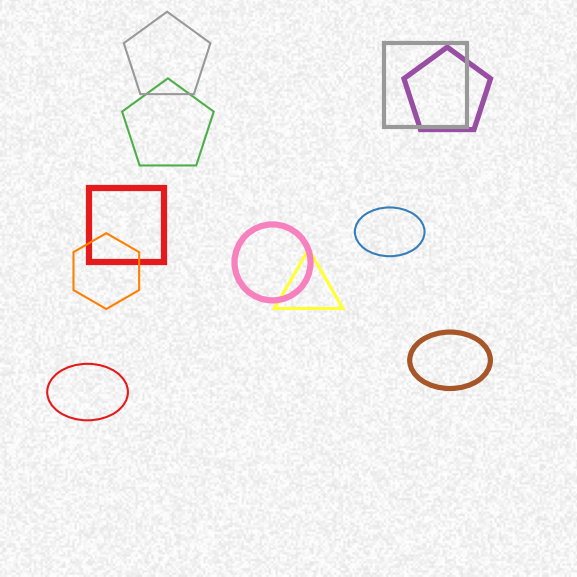[{"shape": "square", "thickness": 3, "radius": 0.32, "center": [0.219, 0.61]}, {"shape": "oval", "thickness": 1, "radius": 0.35, "center": [0.152, 0.32]}, {"shape": "oval", "thickness": 1, "radius": 0.3, "center": [0.675, 0.598]}, {"shape": "pentagon", "thickness": 1, "radius": 0.42, "center": [0.291, 0.78]}, {"shape": "pentagon", "thickness": 2.5, "radius": 0.39, "center": [0.774, 0.839]}, {"shape": "hexagon", "thickness": 1, "radius": 0.33, "center": [0.184, 0.53]}, {"shape": "triangle", "thickness": 1.5, "radius": 0.34, "center": [0.534, 0.499]}, {"shape": "oval", "thickness": 2.5, "radius": 0.35, "center": [0.779, 0.375]}, {"shape": "circle", "thickness": 3, "radius": 0.33, "center": [0.472, 0.545]}, {"shape": "pentagon", "thickness": 1, "radius": 0.39, "center": [0.289, 0.9]}, {"shape": "square", "thickness": 2, "radius": 0.36, "center": [0.737, 0.852]}]